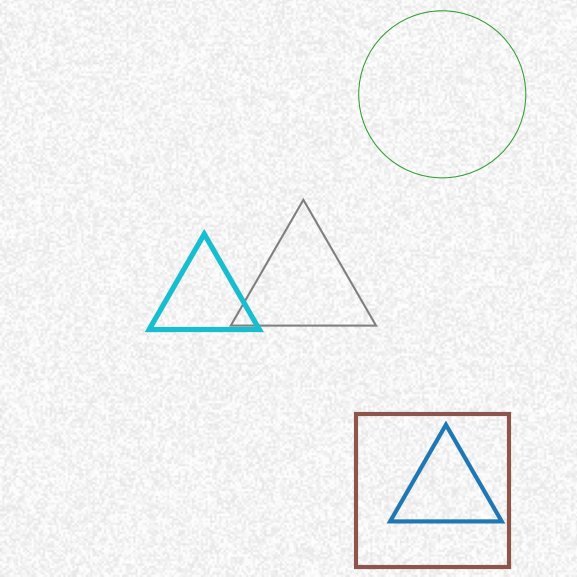[{"shape": "triangle", "thickness": 2, "radius": 0.56, "center": [0.772, 0.152]}, {"shape": "circle", "thickness": 0.5, "radius": 0.72, "center": [0.766, 0.836]}, {"shape": "square", "thickness": 2, "radius": 0.66, "center": [0.749, 0.149]}, {"shape": "triangle", "thickness": 1, "radius": 0.73, "center": [0.525, 0.508]}, {"shape": "triangle", "thickness": 2.5, "radius": 0.55, "center": [0.354, 0.484]}]